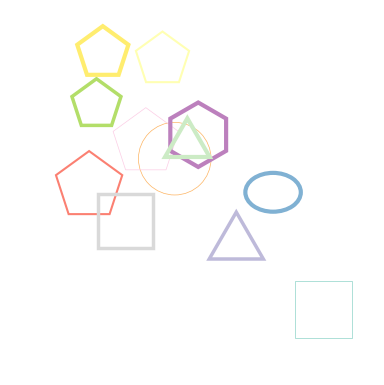[{"shape": "square", "thickness": 0.5, "radius": 0.37, "center": [0.84, 0.196]}, {"shape": "pentagon", "thickness": 1.5, "radius": 0.36, "center": [0.422, 0.845]}, {"shape": "triangle", "thickness": 2.5, "radius": 0.41, "center": [0.614, 0.368]}, {"shape": "pentagon", "thickness": 1.5, "radius": 0.45, "center": [0.231, 0.517]}, {"shape": "oval", "thickness": 3, "radius": 0.36, "center": [0.709, 0.501]}, {"shape": "circle", "thickness": 0.5, "radius": 0.47, "center": [0.454, 0.588]}, {"shape": "pentagon", "thickness": 2.5, "radius": 0.33, "center": [0.251, 0.728]}, {"shape": "pentagon", "thickness": 0.5, "radius": 0.45, "center": [0.379, 0.631]}, {"shape": "square", "thickness": 2.5, "radius": 0.36, "center": [0.326, 0.426]}, {"shape": "hexagon", "thickness": 3, "radius": 0.42, "center": [0.515, 0.65]}, {"shape": "triangle", "thickness": 3, "radius": 0.33, "center": [0.487, 0.626]}, {"shape": "pentagon", "thickness": 3, "radius": 0.35, "center": [0.267, 0.862]}]